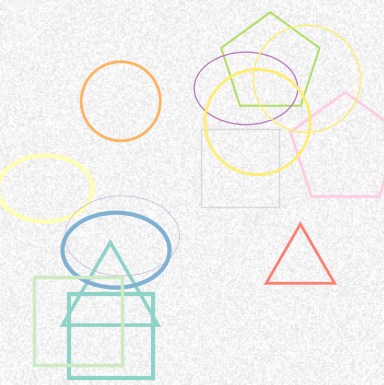[{"shape": "triangle", "thickness": 2.5, "radius": 0.72, "center": [0.287, 0.227]}, {"shape": "square", "thickness": 3, "radius": 0.55, "center": [0.288, 0.127]}, {"shape": "oval", "thickness": 3, "radius": 0.61, "center": [0.117, 0.51]}, {"shape": "oval", "thickness": 0.5, "radius": 0.74, "center": [0.317, 0.387]}, {"shape": "triangle", "thickness": 2, "radius": 0.51, "center": [0.78, 0.316]}, {"shape": "oval", "thickness": 3, "radius": 0.7, "center": [0.301, 0.35]}, {"shape": "circle", "thickness": 2, "radius": 0.51, "center": [0.314, 0.737]}, {"shape": "pentagon", "thickness": 1.5, "radius": 0.67, "center": [0.702, 0.834]}, {"shape": "pentagon", "thickness": 2, "radius": 0.75, "center": [0.897, 0.611]}, {"shape": "square", "thickness": 1, "radius": 0.5, "center": [0.624, 0.563]}, {"shape": "oval", "thickness": 1, "radius": 0.67, "center": [0.639, 0.77]}, {"shape": "square", "thickness": 2.5, "radius": 0.57, "center": [0.203, 0.166]}, {"shape": "circle", "thickness": 2, "radius": 0.68, "center": [0.669, 0.683]}, {"shape": "circle", "thickness": 1, "radius": 0.7, "center": [0.797, 0.795]}]